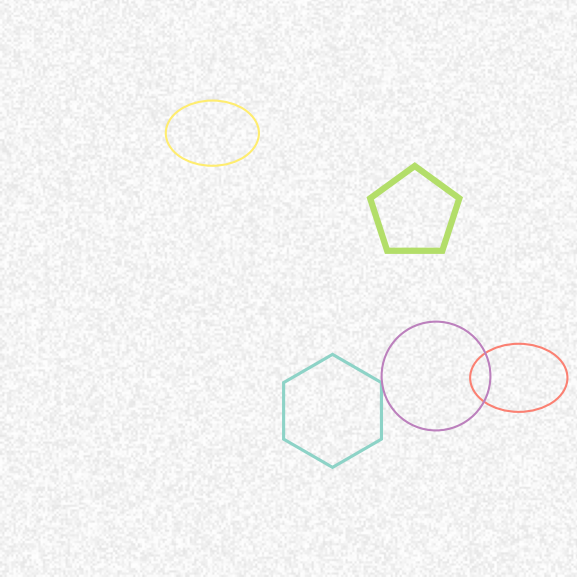[{"shape": "hexagon", "thickness": 1.5, "radius": 0.49, "center": [0.576, 0.288]}, {"shape": "oval", "thickness": 1, "radius": 0.42, "center": [0.898, 0.345]}, {"shape": "pentagon", "thickness": 3, "radius": 0.41, "center": [0.718, 0.631]}, {"shape": "circle", "thickness": 1, "radius": 0.47, "center": [0.755, 0.348]}, {"shape": "oval", "thickness": 1, "radius": 0.4, "center": [0.368, 0.769]}]